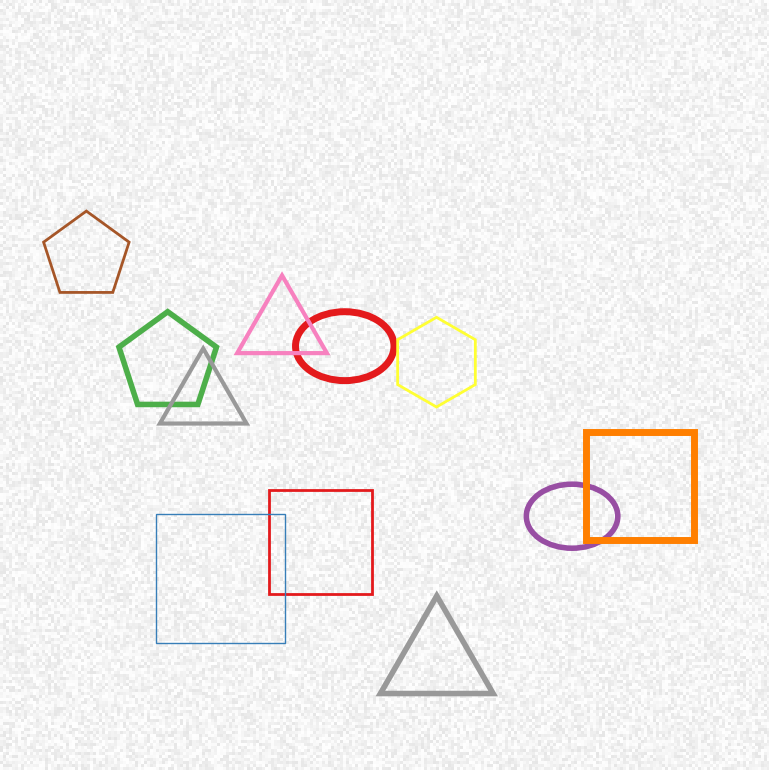[{"shape": "square", "thickness": 1, "radius": 0.34, "center": [0.416, 0.296]}, {"shape": "oval", "thickness": 2.5, "radius": 0.32, "center": [0.448, 0.55]}, {"shape": "square", "thickness": 0.5, "radius": 0.42, "center": [0.286, 0.249]}, {"shape": "pentagon", "thickness": 2, "radius": 0.33, "center": [0.218, 0.529]}, {"shape": "oval", "thickness": 2, "radius": 0.3, "center": [0.743, 0.33]}, {"shape": "square", "thickness": 2.5, "radius": 0.35, "center": [0.831, 0.369]}, {"shape": "hexagon", "thickness": 1, "radius": 0.29, "center": [0.567, 0.53]}, {"shape": "pentagon", "thickness": 1, "radius": 0.29, "center": [0.112, 0.667]}, {"shape": "triangle", "thickness": 1.5, "radius": 0.34, "center": [0.366, 0.575]}, {"shape": "triangle", "thickness": 2, "radius": 0.42, "center": [0.567, 0.142]}, {"shape": "triangle", "thickness": 1.5, "radius": 0.32, "center": [0.264, 0.482]}]